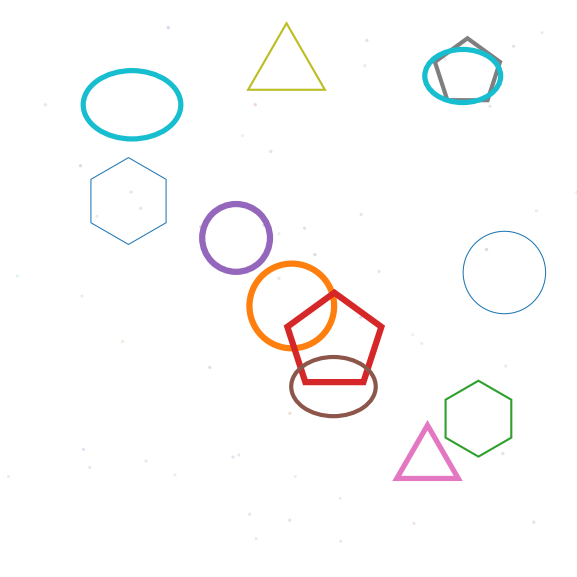[{"shape": "hexagon", "thickness": 0.5, "radius": 0.38, "center": [0.223, 0.651]}, {"shape": "circle", "thickness": 0.5, "radius": 0.36, "center": [0.873, 0.527]}, {"shape": "circle", "thickness": 3, "radius": 0.37, "center": [0.505, 0.469]}, {"shape": "hexagon", "thickness": 1, "radius": 0.33, "center": [0.828, 0.274]}, {"shape": "pentagon", "thickness": 3, "radius": 0.43, "center": [0.579, 0.407]}, {"shape": "circle", "thickness": 3, "radius": 0.29, "center": [0.409, 0.587]}, {"shape": "oval", "thickness": 2, "radius": 0.37, "center": [0.577, 0.33]}, {"shape": "triangle", "thickness": 2.5, "radius": 0.31, "center": [0.74, 0.201]}, {"shape": "pentagon", "thickness": 2, "radius": 0.3, "center": [0.809, 0.874]}, {"shape": "triangle", "thickness": 1, "radius": 0.38, "center": [0.496, 0.882]}, {"shape": "oval", "thickness": 2.5, "radius": 0.33, "center": [0.801, 0.868]}, {"shape": "oval", "thickness": 2.5, "radius": 0.42, "center": [0.229, 0.818]}]